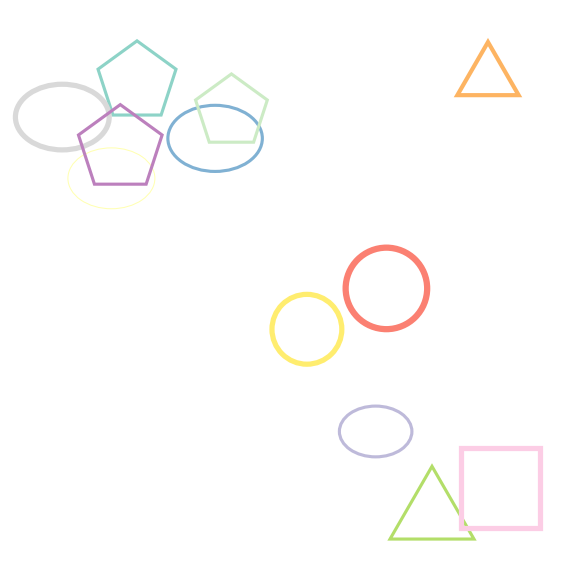[{"shape": "pentagon", "thickness": 1.5, "radius": 0.35, "center": [0.237, 0.857]}, {"shape": "oval", "thickness": 0.5, "radius": 0.38, "center": [0.193, 0.69]}, {"shape": "oval", "thickness": 1.5, "radius": 0.31, "center": [0.65, 0.252]}, {"shape": "circle", "thickness": 3, "radius": 0.35, "center": [0.669, 0.5]}, {"shape": "oval", "thickness": 1.5, "radius": 0.41, "center": [0.372, 0.76]}, {"shape": "triangle", "thickness": 2, "radius": 0.31, "center": [0.845, 0.865]}, {"shape": "triangle", "thickness": 1.5, "radius": 0.42, "center": [0.748, 0.108]}, {"shape": "square", "thickness": 2.5, "radius": 0.35, "center": [0.867, 0.154]}, {"shape": "oval", "thickness": 2.5, "radius": 0.41, "center": [0.108, 0.796]}, {"shape": "pentagon", "thickness": 1.5, "radius": 0.38, "center": [0.208, 0.742]}, {"shape": "pentagon", "thickness": 1.5, "radius": 0.33, "center": [0.401, 0.806]}, {"shape": "circle", "thickness": 2.5, "radius": 0.3, "center": [0.531, 0.429]}]